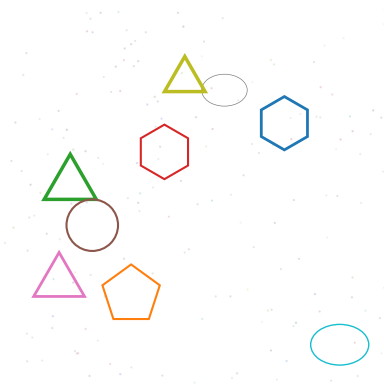[{"shape": "hexagon", "thickness": 2, "radius": 0.35, "center": [0.739, 0.68]}, {"shape": "pentagon", "thickness": 1.5, "radius": 0.39, "center": [0.341, 0.235]}, {"shape": "triangle", "thickness": 2.5, "radius": 0.39, "center": [0.182, 0.521]}, {"shape": "hexagon", "thickness": 1.5, "radius": 0.35, "center": [0.427, 0.605]}, {"shape": "circle", "thickness": 1.5, "radius": 0.33, "center": [0.24, 0.415]}, {"shape": "triangle", "thickness": 2, "radius": 0.38, "center": [0.153, 0.268]}, {"shape": "oval", "thickness": 0.5, "radius": 0.3, "center": [0.583, 0.766]}, {"shape": "triangle", "thickness": 2.5, "radius": 0.3, "center": [0.48, 0.793]}, {"shape": "oval", "thickness": 1, "radius": 0.38, "center": [0.882, 0.105]}]